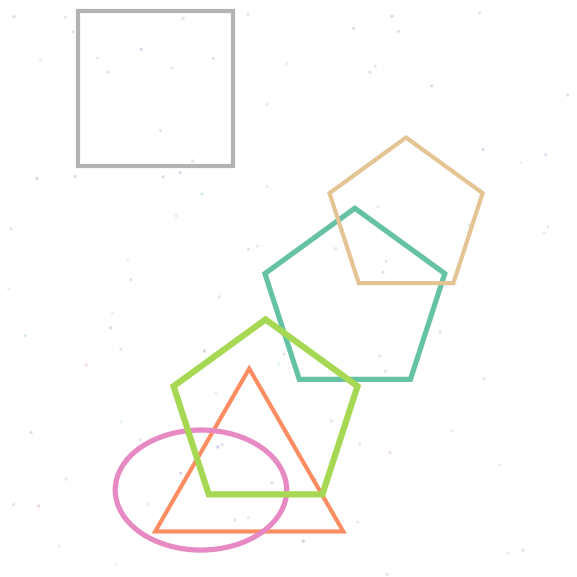[{"shape": "pentagon", "thickness": 2.5, "radius": 0.82, "center": [0.614, 0.475]}, {"shape": "triangle", "thickness": 2, "radius": 0.94, "center": [0.432, 0.173]}, {"shape": "oval", "thickness": 2.5, "radius": 0.74, "center": [0.348, 0.151]}, {"shape": "pentagon", "thickness": 3, "radius": 0.84, "center": [0.46, 0.279]}, {"shape": "pentagon", "thickness": 2, "radius": 0.7, "center": [0.703, 0.622]}, {"shape": "square", "thickness": 2, "radius": 0.67, "center": [0.27, 0.846]}]